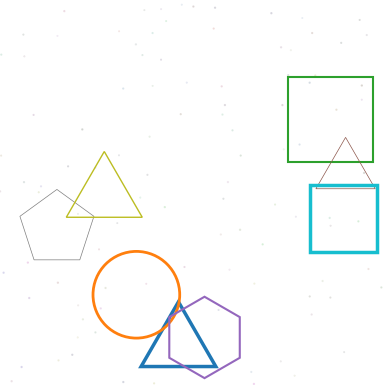[{"shape": "triangle", "thickness": 2.5, "radius": 0.56, "center": [0.464, 0.104]}, {"shape": "circle", "thickness": 2, "radius": 0.56, "center": [0.354, 0.234]}, {"shape": "square", "thickness": 1.5, "radius": 0.55, "center": [0.859, 0.689]}, {"shape": "hexagon", "thickness": 1.5, "radius": 0.53, "center": [0.531, 0.124]}, {"shape": "triangle", "thickness": 0.5, "radius": 0.44, "center": [0.898, 0.554]}, {"shape": "pentagon", "thickness": 0.5, "radius": 0.51, "center": [0.148, 0.407]}, {"shape": "triangle", "thickness": 1, "radius": 0.57, "center": [0.271, 0.493]}, {"shape": "square", "thickness": 2.5, "radius": 0.44, "center": [0.891, 0.433]}]